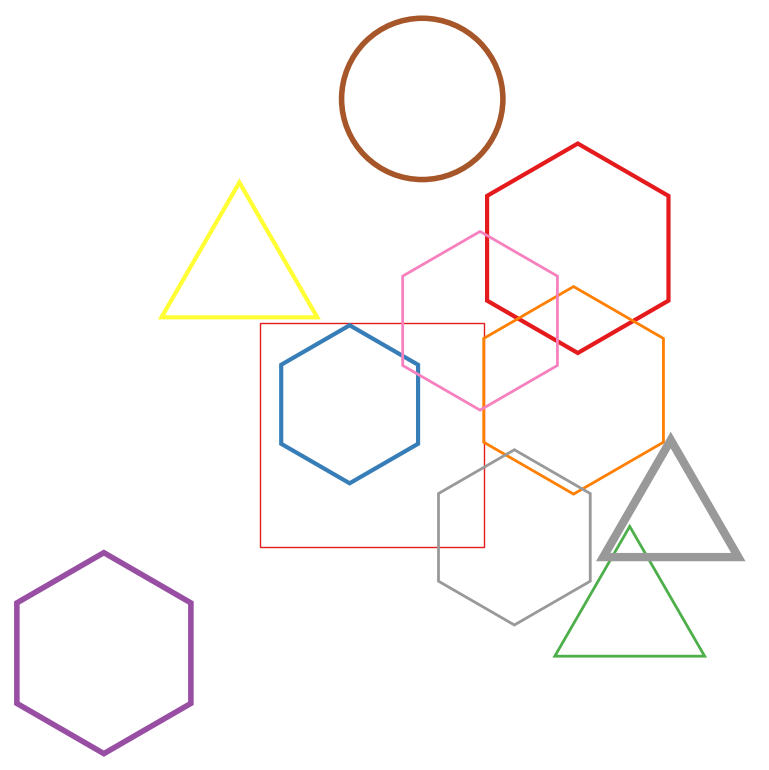[{"shape": "square", "thickness": 0.5, "radius": 0.73, "center": [0.483, 0.434]}, {"shape": "hexagon", "thickness": 1.5, "radius": 0.68, "center": [0.75, 0.678]}, {"shape": "hexagon", "thickness": 1.5, "radius": 0.51, "center": [0.454, 0.475]}, {"shape": "triangle", "thickness": 1, "radius": 0.56, "center": [0.818, 0.204]}, {"shape": "hexagon", "thickness": 2, "radius": 0.65, "center": [0.135, 0.152]}, {"shape": "hexagon", "thickness": 1, "radius": 0.67, "center": [0.745, 0.493]}, {"shape": "triangle", "thickness": 1.5, "radius": 0.58, "center": [0.311, 0.646]}, {"shape": "circle", "thickness": 2, "radius": 0.52, "center": [0.548, 0.872]}, {"shape": "hexagon", "thickness": 1, "radius": 0.58, "center": [0.623, 0.583]}, {"shape": "hexagon", "thickness": 1, "radius": 0.57, "center": [0.668, 0.302]}, {"shape": "triangle", "thickness": 3, "radius": 0.51, "center": [0.871, 0.327]}]